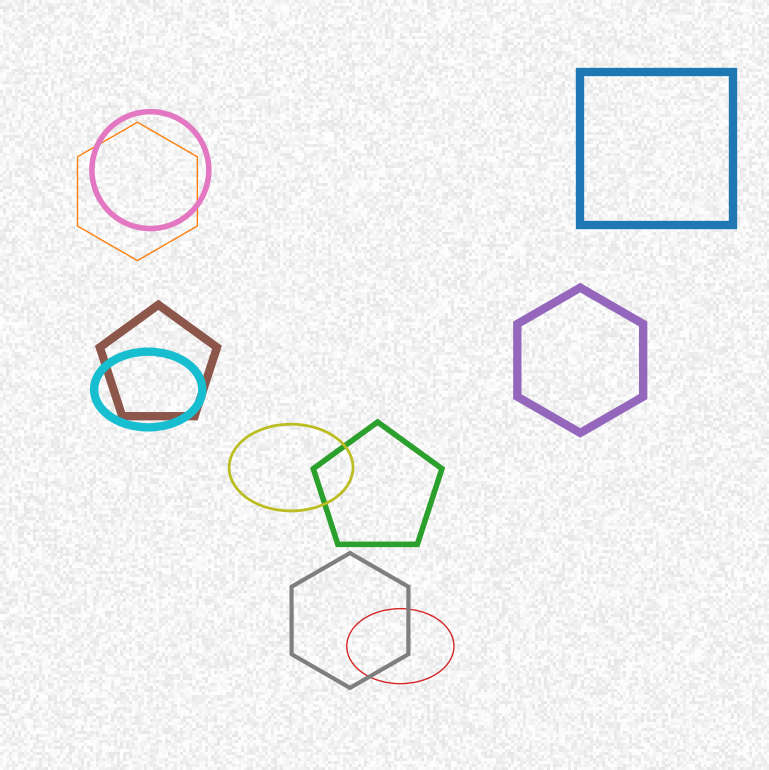[{"shape": "square", "thickness": 3, "radius": 0.5, "center": [0.853, 0.807]}, {"shape": "hexagon", "thickness": 0.5, "radius": 0.45, "center": [0.178, 0.751]}, {"shape": "pentagon", "thickness": 2, "radius": 0.44, "center": [0.49, 0.364]}, {"shape": "oval", "thickness": 0.5, "radius": 0.35, "center": [0.52, 0.161]}, {"shape": "hexagon", "thickness": 3, "radius": 0.47, "center": [0.754, 0.532]}, {"shape": "pentagon", "thickness": 3, "radius": 0.4, "center": [0.206, 0.524]}, {"shape": "circle", "thickness": 2, "radius": 0.38, "center": [0.195, 0.779]}, {"shape": "hexagon", "thickness": 1.5, "radius": 0.44, "center": [0.455, 0.194]}, {"shape": "oval", "thickness": 1, "radius": 0.4, "center": [0.378, 0.393]}, {"shape": "oval", "thickness": 3, "radius": 0.35, "center": [0.192, 0.494]}]